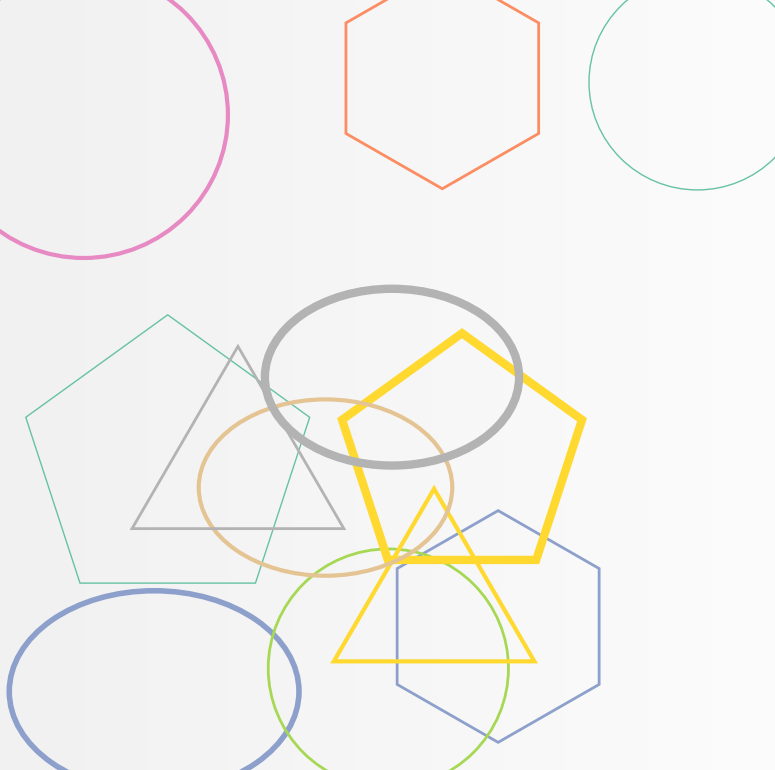[{"shape": "circle", "thickness": 0.5, "radius": 0.7, "center": [0.9, 0.893]}, {"shape": "pentagon", "thickness": 0.5, "radius": 0.96, "center": [0.216, 0.399]}, {"shape": "hexagon", "thickness": 1, "radius": 0.72, "center": [0.571, 0.898]}, {"shape": "hexagon", "thickness": 1, "radius": 0.75, "center": [0.643, 0.186]}, {"shape": "oval", "thickness": 2, "radius": 0.93, "center": [0.199, 0.102]}, {"shape": "circle", "thickness": 1.5, "radius": 0.93, "center": [0.108, 0.851]}, {"shape": "circle", "thickness": 1, "radius": 0.77, "center": [0.501, 0.132]}, {"shape": "triangle", "thickness": 1.5, "radius": 0.75, "center": [0.56, 0.216]}, {"shape": "pentagon", "thickness": 3, "radius": 0.81, "center": [0.596, 0.404]}, {"shape": "oval", "thickness": 1.5, "radius": 0.82, "center": [0.42, 0.367]}, {"shape": "triangle", "thickness": 1, "radius": 0.79, "center": [0.307, 0.392]}, {"shape": "oval", "thickness": 3, "radius": 0.82, "center": [0.506, 0.51]}]